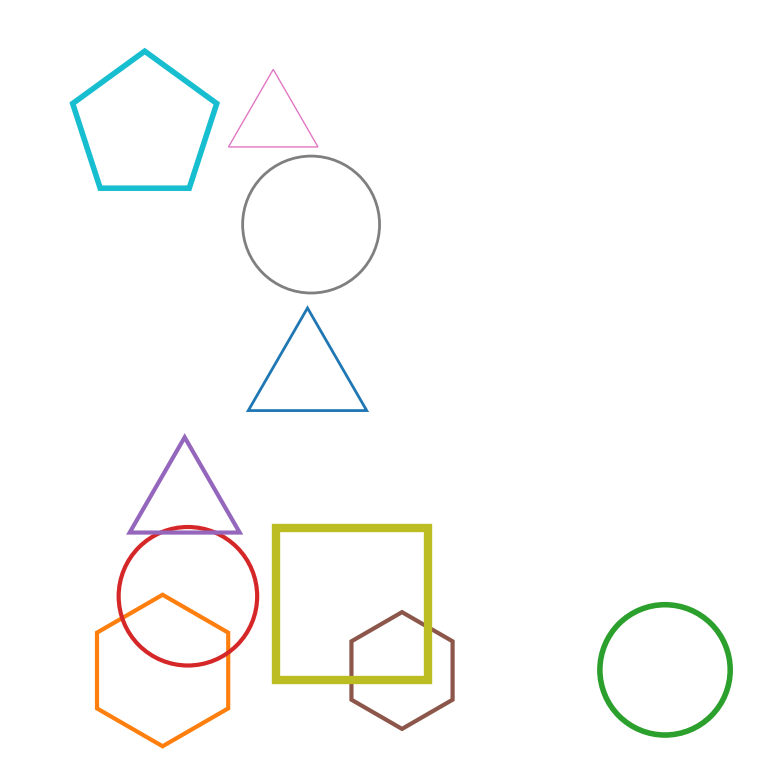[{"shape": "triangle", "thickness": 1, "radius": 0.44, "center": [0.399, 0.511]}, {"shape": "hexagon", "thickness": 1.5, "radius": 0.49, "center": [0.211, 0.129]}, {"shape": "circle", "thickness": 2, "radius": 0.42, "center": [0.864, 0.13]}, {"shape": "circle", "thickness": 1.5, "radius": 0.45, "center": [0.244, 0.226]}, {"shape": "triangle", "thickness": 1.5, "radius": 0.41, "center": [0.24, 0.35]}, {"shape": "hexagon", "thickness": 1.5, "radius": 0.38, "center": [0.522, 0.129]}, {"shape": "triangle", "thickness": 0.5, "radius": 0.34, "center": [0.355, 0.843]}, {"shape": "circle", "thickness": 1, "radius": 0.44, "center": [0.404, 0.708]}, {"shape": "square", "thickness": 3, "radius": 0.49, "center": [0.457, 0.216]}, {"shape": "pentagon", "thickness": 2, "radius": 0.49, "center": [0.188, 0.835]}]